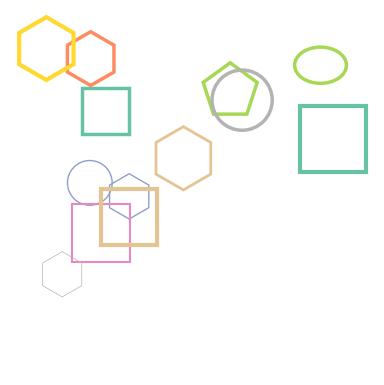[{"shape": "square", "thickness": 2.5, "radius": 0.3, "center": [0.274, 0.712]}, {"shape": "square", "thickness": 3, "radius": 0.43, "center": [0.865, 0.639]}, {"shape": "hexagon", "thickness": 2.5, "radius": 0.35, "center": [0.236, 0.848]}, {"shape": "hexagon", "thickness": 1, "radius": 0.29, "center": [0.336, 0.49]}, {"shape": "circle", "thickness": 1, "radius": 0.29, "center": [0.233, 0.525]}, {"shape": "square", "thickness": 1.5, "radius": 0.38, "center": [0.262, 0.395]}, {"shape": "pentagon", "thickness": 2.5, "radius": 0.37, "center": [0.598, 0.763]}, {"shape": "oval", "thickness": 2.5, "radius": 0.34, "center": [0.833, 0.831]}, {"shape": "hexagon", "thickness": 3, "radius": 0.41, "center": [0.12, 0.874]}, {"shape": "square", "thickness": 3, "radius": 0.36, "center": [0.335, 0.436]}, {"shape": "hexagon", "thickness": 2, "radius": 0.41, "center": [0.476, 0.589]}, {"shape": "circle", "thickness": 2.5, "radius": 0.39, "center": [0.629, 0.74]}, {"shape": "hexagon", "thickness": 0.5, "radius": 0.29, "center": [0.162, 0.288]}]